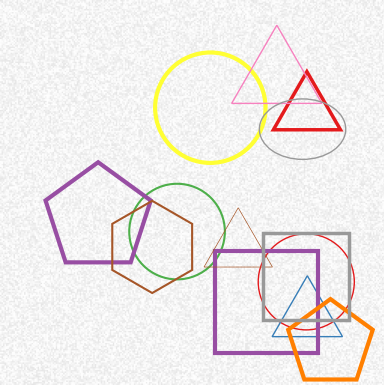[{"shape": "circle", "thickness": 1, "radius": 0.62, "center": [0.796, 0.268]}, {"shape": "triangle", "thickness": 2.5, "radius": 0.5, "center": [0.797, 0.713]}, {"shape": "triangle", "thickness": 1, "radius": 0.53, "center": [0.798, 0.178]}, {"shape": "circle", "thickness": 1.5, "radius": 0.62, "center": [0.46, 0.399]}, {"shape": "square", "thickness": 3, "radius": 0.67, "center": [0.692, 0.215]}, {"shape": "pentagon", "thickness": 3, "radius": 0.72, "center": [0.255, 0.435]}, {"shape": "pentagon", "thickness": 3, "radius": 0.58, "center": [0.858, 0.108]}, {"shape": "circle", "thickness": 3, "radius": 0.72, "center": [0.546, 0.72]}, {"shape": "triangle", "thickness": 0.5, "radius": 0.51, "center": [0.619, 0.358]}, {"shape": "hexagon", "thickness": 1.5, "radius": 0.6, "center": [0.395, 0.359]}, {"shape": "triangle", "thickness": 1, "radius": 0.68, "center": [0.719, 0.799]}, {"shape": "square", "thickness": 2.5, "radius": 0.56, "center": [0.795, 0.281]}, {"shape": "oval", "thickness": 1, "radius": 0.56, "center": [0.786, 0.665]}]